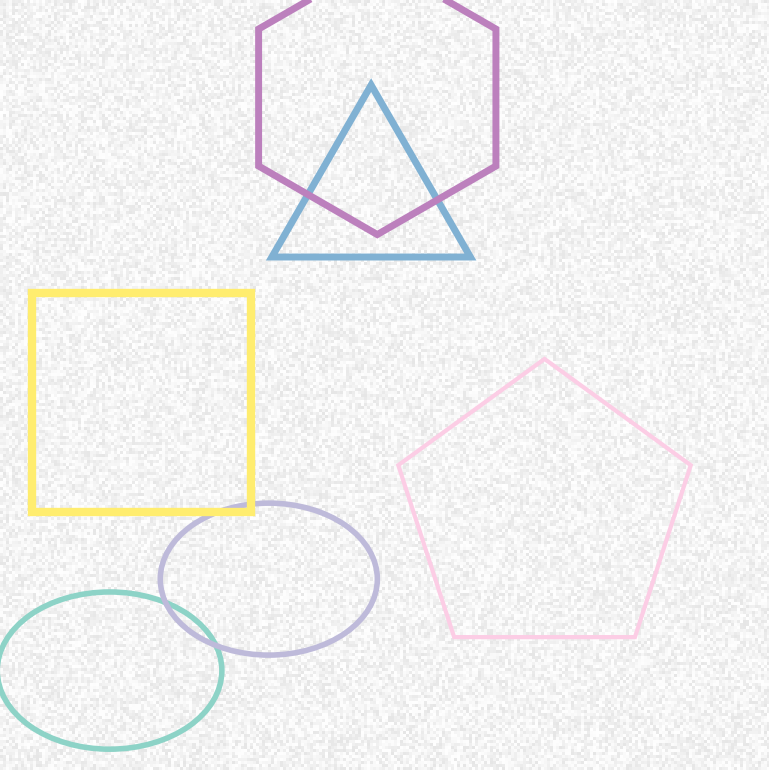[{"shape": "oval", "thickness": 2, "radius": 0.73, "center": [0.142, 0.129]}, {"shape": "oval", "thickness": 2, "radius": 0.7, "center": [0.349, 0.248]}, {"shape": "triangle", "thickness": 2.5, "radius": 0.74, "center": [0.482, 0.741]}, {"shape": "pentagon", "thickness": 1.5, "radius": 1.0, "center": [0.707, 0.334]}, {"shape": "hexagon", "thickness": 2.5, "radius": 0.89, "center": [0.49, 0.873]}, {"shape": "square", "thickness": 3, "radius": 0.71, "center": [0.184, 0.477]}]